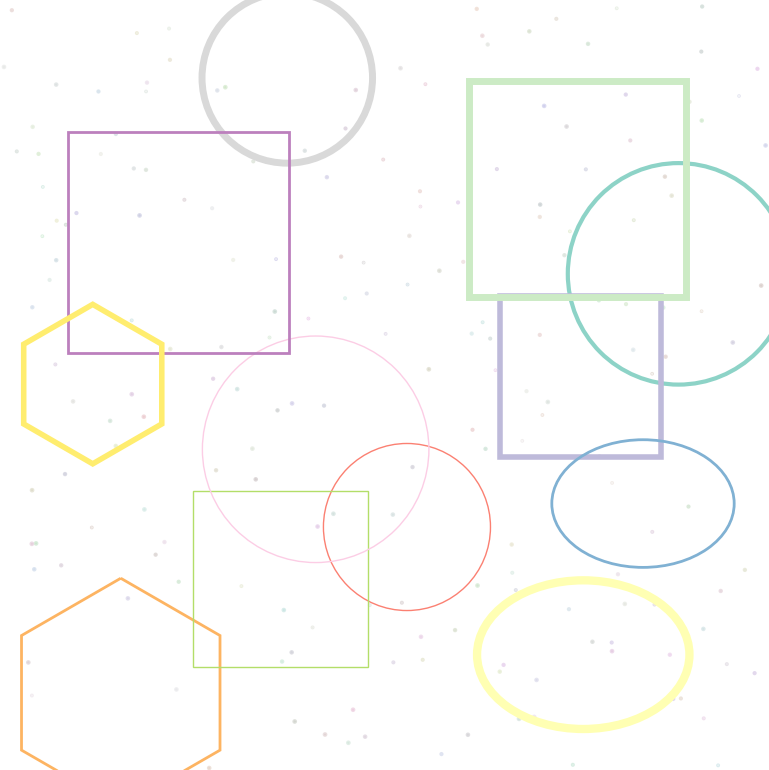[{"shape": "circle", "thickness": 1.5, "radius": 0.72, "center": [0.881, 0.644]}, {"shape": "oval", "thickness": 3, "radius": 0.69, "center": [0.757, 0.15]}, {"shape": "square", "thickness": 2, "radius": 0.52, "center": [0.754, 0.511]}, {"shape": "circle", "thickness": 0.5, "radius": 0.54, "center": [0.529, 0.316]}, {"shape": "oval", "thickness": 1, "radius": 0.59, "center": [0.835, 0.346]}, {"shape": "hexagon", "thickness": 1, "radius": 0.74, "center": [0.157, 0.1]}, {"shape": "square", "thickness": 0.5, "radius": 0.57, "center": [0.365, 0.248]}, {"shape": "circle", "thickness": 0.5, "radius": 0.74, "center": [0.41, 0.417]}, {"shape": "circle", "thickness": 2.5, "radius": 0.55, "center": [0.373, 0.899]}, {"shape": "square", "thickness": 1, "radius": 0.72, "center": [0.231, 0.685]}, {"shape": "square", "thickness": 2.5, "radius": 0.7, "center": [0.75, 0.755]}, {"shape": "hexagon", "thickness": 2, "radius": 0.52, "center": [0.12, 0.501]}]